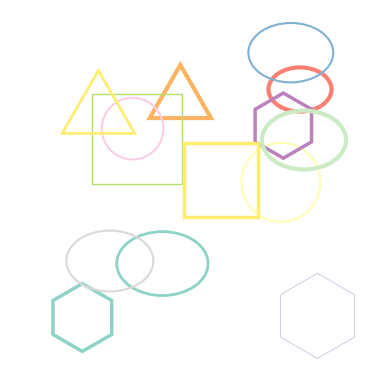[{"shape": "oval", "thickness": 2, "radius": 0.59, "center": [0.422, 0.315]}, {"shape": "hexagon", "thickness": 2.5, "radius": 0.44, "center": [0.214, 0.175]}, {"shape": "circle", "thickness": 1.5, "radius": 0.51, "center": [0.73, 0.526]}, {"shape": "hexagon", "thickness": 0.5, "radius": 0.55, "center": [0.825, 0.179]}, {"shape": "oval", "thickness": 3, "radius": 0.41, "center": [0.779, 0.768]}, {"shape": "oval", "thickness": 1.5, "radius": 0.55, "center": [0.755, 0.863]}, {"shape": "triangle", "thickness": 3, "radius": 0.46, "center": [0.468, 0.739]}, {"shape": "square", "thickness": 1, "radius": 0.58, "center": [0.355, 0.639]}, {"shape": "circle", "thickness": 1.5, "radius": 0.4, "center": [0.344, 0.666]}, {"shape": "oval", "thickness": 1.5, "radius": 0.56, "center": [0.285, 0.322]}, {"shape": "hexagon", "thickness": 2.5, "radius": 0.42, "center": [0.736, 0.674]}, {"shape": "oval", "thickness": 3, "radius": 0.55, "center": [0.79, 0.636]}, {"shape": "triangle", "thickness": 2, "radius": 0.54, "center": [0.256, 0.708]}, {"shape": "square", "thickness": 2.5, "radius": 0.48, "center": [0.575, 0.533]}]